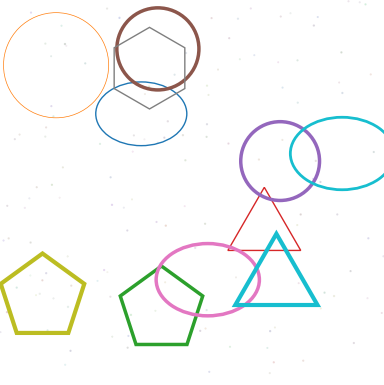[{"shape": "oval", "thickness": 1, "radius": 0.59, "center": [0.367, 0.704]}, {"shape": "circle", "thickness": 0.5, "radius": 0.68, "center": [0.146, 0.831]}, {"shape": "pentagon", "thickness": 2.5, "radius": 0.56, "center": [0.419, 0.196]}, {"shape": "triangle", "thickness": 1, "radius": 0.55, "center": [0.687, 0.404]}, {"shape": "circle", "thickness": 2.5, "radius": 0.51, "center": [0.728, 0.582]}, {"shape": "circle", "thickness": 2.5, "radius": 0.53, "center": [0.41, 0.873]}, {"shape": "oval", "thickness": 2.5, "radius": 0.67, "center": [0.54, 0.274]}, {"shape": "hexagon", "thickness": 1, "radius": 0.53, "center": [0.388, 0.823]}, {"shape": "pentagon", "thickness": 3, "radius": 0.57, "center": [0.11, 0.228]}, {"shape": "triangle", "thickness": 3, "radius": 0.62, "center": [0.718, 0.269]}, {"shape": "oval", "thickness": 2, "radius": 0.67, "center": [0.889, 0.601]}]